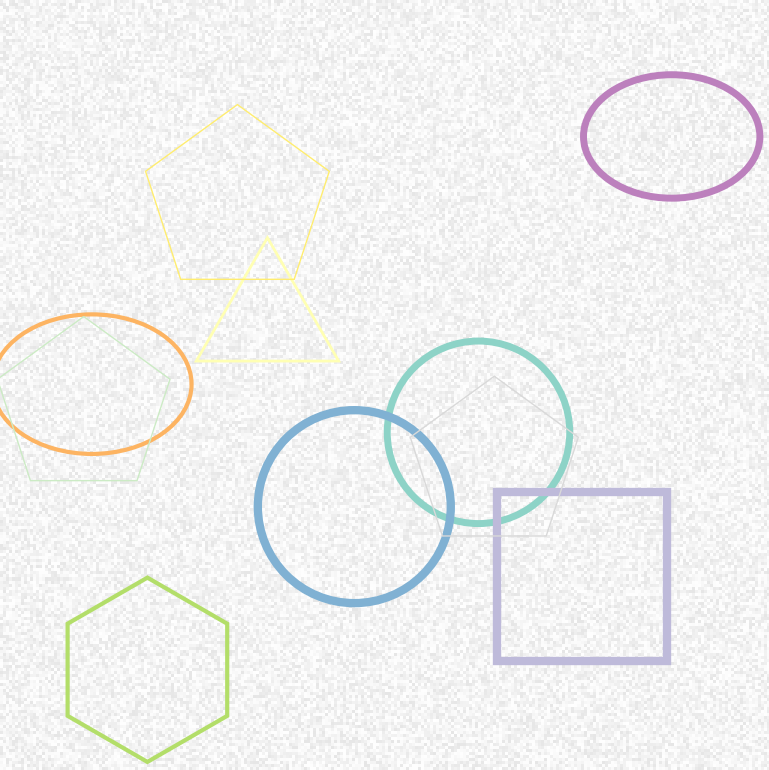[{"shape": "circle", "thickness": 2.5, "radius": 0.59, "center": [0.621, 0.439]}, {"shape": "triangle", "thickness": 1, "radius": 0.53, "center": [0.347, 0.584]}, {"shape": "square", "thickness": 3, "radius": 0.55, "center": [0.756, 0.251]}, {"shape": "circle", "thickness": 3, "radius": 0.63, "center": [0.46, 0.342]}, {"shape": "oval", "thickness": 1.5, "radius": 0.65, "center": [0.119, 0.501]}, {"shape": "hexagon", "thickness": 1.5, "radius": 0.6, "center": [0.191, 0.13]}, {"shape": "pentagon", "thickness": 0.5, "radius": 0.57, "center": [0.642, 0.397]}, {"shape": "oval", "thickness": 2.5, "radius": 0.57, "center": [0.872, 0.823]}, {"shape": "pentagon", "thickness": 0.5, "radius": 0.59, "center": [0.109, 0.471]}, {"shape": "pentagon", "thickness": 0.5, "radius": 0.63, "center": [0.308, 0.739]}]